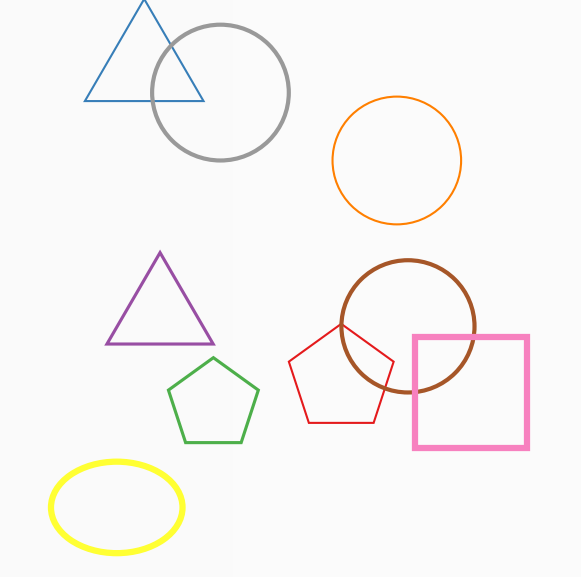[{"shape": "pentagon", "thickness": 1, "radius": 0.47, "center": [0.587, 0.344]}, {"shape": "triangle", "thickness": 1, "radius": 0.59, "center": [0.248, 0.883]}, {"shape": "pentagon", "thickness": 1.5, "radius": 0.41, "center": [0.367, 0.298]}, {"shape": "triangle", "thickness": 1.5, "radius": 0.53, "center": [0.275, 0.456]}, {"shape": "circle", "thickness": 1, "radius": 0.55, "center": [0.683, 0.721]}, {"shape": "oval", "thickness": 3, "radius": 0.57, "center": [0.201, 0.12]}, {"shape": "circle", "thickness": 2, "radius": 0.57, "center": [0.702, 0.434]}, {"shape": "square", "thickness": 3, "radius": 0.48, "center": [0.81, 0.32]}, {"shape": "circle", "thickness": 2, "radius": 0.59, "center": [0.379, 0.839]}]